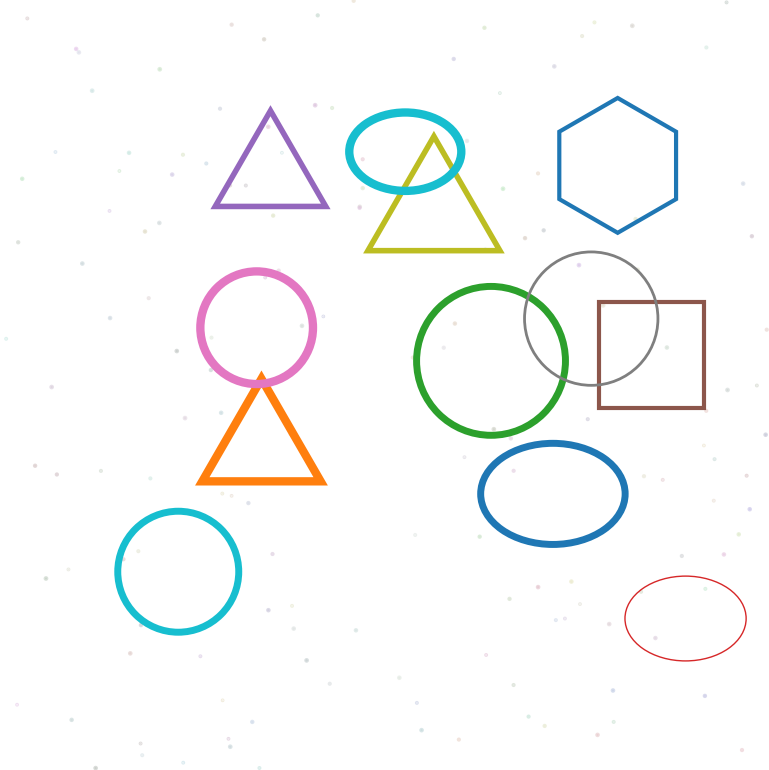[{"shape": "hexagon", "thickness": 1.5, "radius": 0.44, "center": [0.802, 0.785]}, {"shape": "oval", "thickness": 2.5, "radius": 0.47, "center": [0.718, 0.359]}, {"shape": "triangle", "thickness": 3, "radius": 0.44, "center": [0.34, 0.419]}, {"shape": "circle", "thickness": 2.5, "radius": 0.48, "center": [0.638, 0.531]}, {"shape": "oval", "thickness": 0.5, "radius": 0.39, "center": [0.89, 0.197]}, {"shape": "triangle", "thickness": 2, "radius": 0.41, "center": [0.351, 0.773]}, {"shape": "square", "thickness": 1.5, "radius": 0.34, "center": [0.846, 0.539]}, {"shape": "circle", "thickness": 3, "radius": 0.37, "center": [0.333, 0.574]}, {"shape": "circle", "thickness": 1, "radius": 0.43, "center": [0.768, 0.586]}, {"shape": "triangle", "thickness": 2, "radius": 0.49, "center": [0.564, 0.724]}, {"shape": "circle", "thickness": 2.5, "radius": 0.39, "center": [0.231, 0.257]}, {"shape": "oval", "thickness": 3, "radius": 0.36, "center": [0.526, 0.803]}]